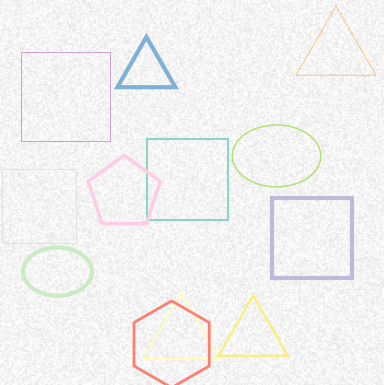[{"shape": "square", "thickness": 1.5, "radius": 0.53, "center": [0.487, 0.534]}, {"shape": "triangle", "thickness": 1, "radius": 0.57, "center": [0.471, 0.125]}, {"shape": "square", "thickness": 3, "radius": 0.52, "center": [0.81, 0.381]}, {"shape": "hexagon", "thickness": 2, "radius": 0.56, "center": [0.446, 0.106]}, {"shape": "triangle", "thickness": 3, "radius": 0.43, "center": [0.38, 0.817]}, {"shape": "triangle", "thickness": 0.5, "radius": 0.6, "center": [0.873, 0.865]}, {"shape": "oval", "thickness": 1, "radius": 0.57, "center": [0.718, 0.595]}, {"shape": "pentagon", "thickness": 2.5, "radius": 0.49, "center": [0.323, 0.499]}, {"shape": "square", "thickness": 0.5, "radius": 0.48, "center": [0.102, 0.464]}, {"shape": "square", "thickness": 0.5, "radius": 0.58, "center": [0.17, 0.749]}, {"shape": "oval", "thickness": 3, "radius": 0.45, "center": [0.149, 0.294]}, {"shape": "triangle", "thickness": 1.5, "radius": 0.52, "center": [0.658, 0.128]}]